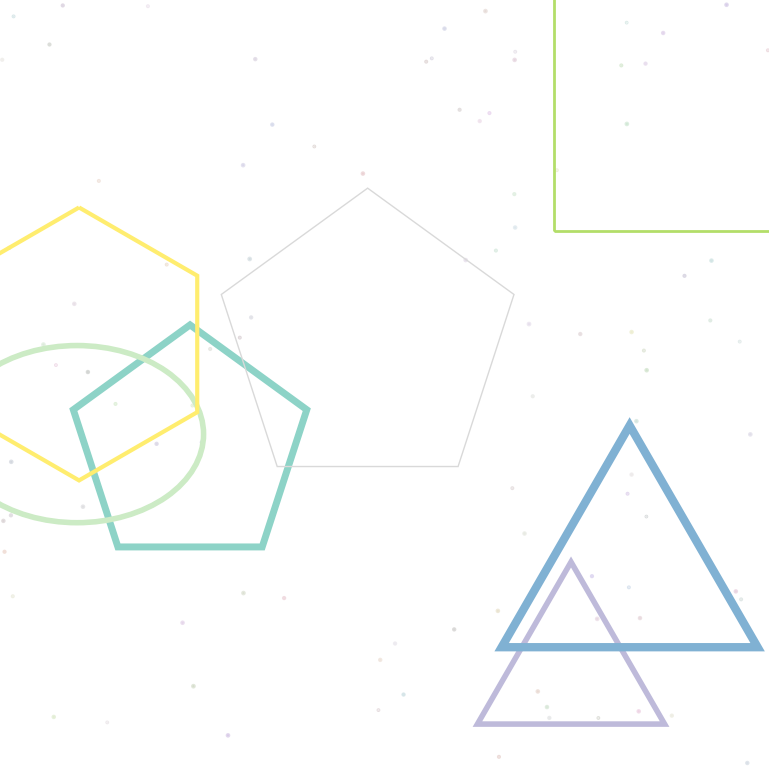[{"shape": "pentagon", "thickness": 2.5, "radius": 0.8, "center": [0.247, 0.419]}, {"shape": "triangle", "thickness": 2, "radius": 0.7, "center": [0.742, 0.13]}, {"shape": "triangle", "thickness": 3, "radius": 0.96, "center": [0.818, 0.255]}, {"shape": "square", "thickness": 1, "radius": 0.88, "center": [0.895, 0.876]}, {"shape": "pentagon", "thickness": 0.5, "radius": 1.0, "center": [0.477, 0.556]}, {"shape": "oval", "thickness": 2, "radius": 0.82, "center": [0.1, 0.436]}, {"shape": "hexagon", "thickness": 1.5, "radius": 0.89, "center": [0.103, 0.553]}]